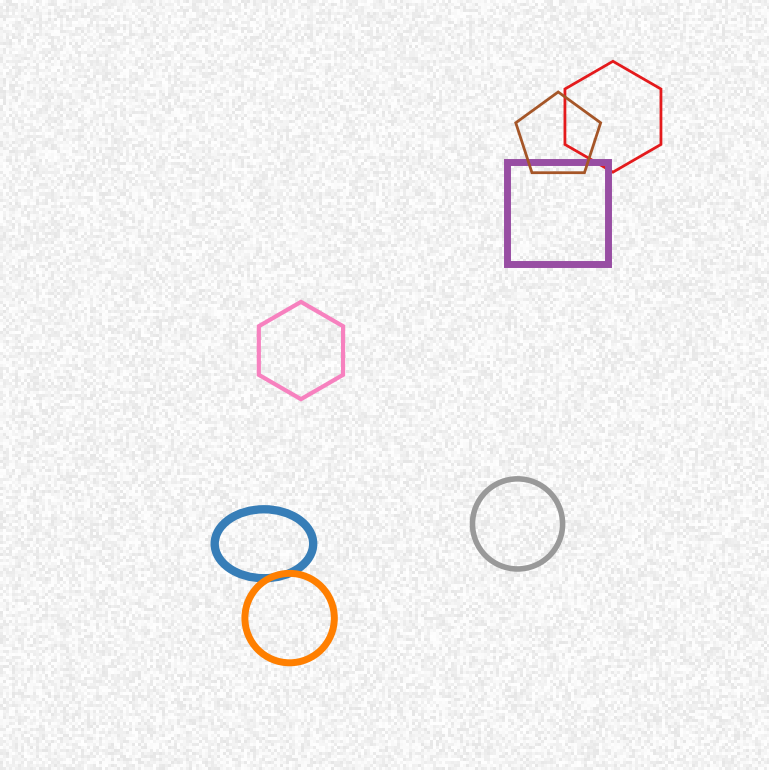[{"shape": "hexagon", "thickness": 1, "radius": 0.36, "center": [0.796, 0.848]}, {"shape": "oval", "thickness": 3, "radius": 0.32, "center": [0.343, 0.294]}, {"shape": "square", "thickness": 2.5, "radius": 0.33, "center": [0.724, 0.723]}, {"shape": "circle", "thickness": 2.5, "radius": 0.29, "center": [0.376, 0.197]}, {"shape": "pentagon", "thickness": 1, "radius": 0.29, "center": [0.725, 0.823]}, {"shape": "hexagon", "thickness": 1.5, "radius": 0.32, "center": [0.391, 0.545]}, {"shape": "circle", "thickness": 2, "radius": 0.29, "center": [0.672, 0.32]}]